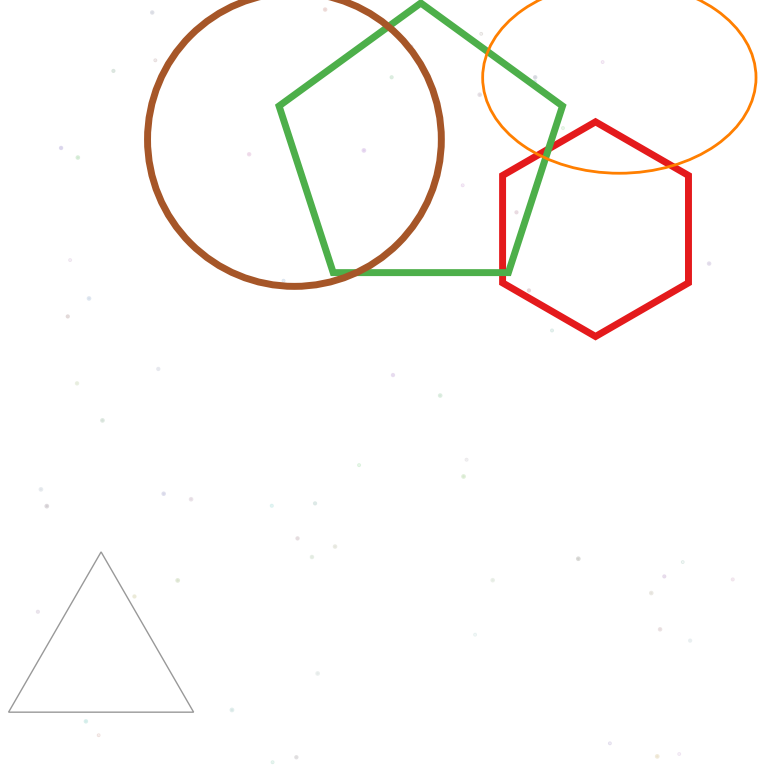[{"shape": "hexagon", "thickness": 2.5, "radius": 0.7, "center": [0.773, 0.702]}, {"shape": "pentagon", "thickness": 2.5, "radius": 0.97, "center": [0.546, 0.803]}, {"shape": "oval", "thickness": 1, "radius": 0.89, "center": [0.804, 0.899]}, {"shape": "circle", "thickness": 2.5, "radius": 0.95, "center": [0.382, 0.819]}, {"shape": "triangle", "thickness": 0.5, "radius": 0.69, "center": [0.131, 0.144]}]